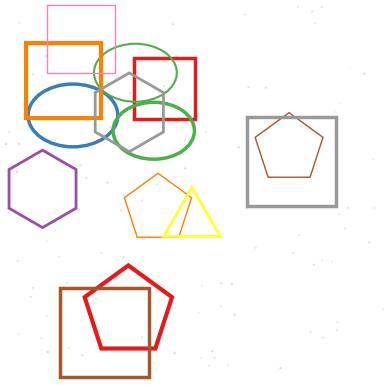[{"shape": "square", "thickness": 2.5, "radius": 0.4, "center": [0.427, 0.77]}, {"shape": "pentagon", "thickness": 3, "radius": 0.6, "center": [0.333, 0.191]}, {"shape": "oval", "thickness": 2.5, "radius": 0.58, "center": [0.189, 0.7]}, {"shape": "oval", "thickness": 2.5, "radius": 0.53, "center": [0.399, 0.66]}, {"shape": "oval", "thickness": 1.5, "radius": 0.54, "center": [0.352, 0.811]}, {"shape": "hexagon", "thickness": 2, "radius": 0.5, "center": [0.111, 0.509]}, {"shape": "pentagon", "thickness": 1, "radius": 0.46, "center": [0.41, 0.458]}, {"shape": "square", "thickness": 3, "radius": 0.49, "center": [0.166, 0.791]}, {"shape": "triangle", "thickness": 2, "radius": 0.42, "center": [0.499, 0.428]}, {"shape": "pentagon", "thickness": 1, "radius": 0.46, "center": [0.751, 0.615]}, {"shape": "square", "thickness": 2.5, "radius": 0.58, "center": [0.271, 0.137]}, {"shape": "square", "thickness": 1, "radius": 0.44, "center": [0.211, 0.899]}, {"shape": "hexagon", "thickness": 2, "radius": 0.51, "center": [0.336, 0.708]}, {"shape": "square", "thickness": 2.5, "radius": 0.58, "center": [0.757, 0.58]}]